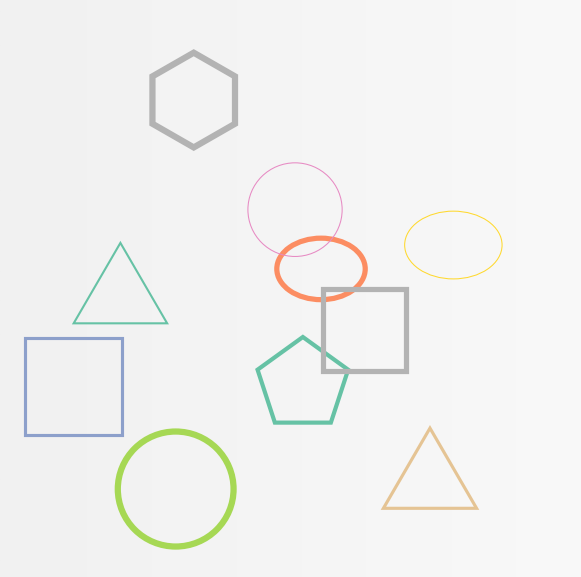[{"shape": "pentagon", "thickness": 2, "radius": 0.41, "center": [0.521, 0.334]}, {"shape": "triangle", "thickness": 1, "radius": 0.46, "center": [0.207, 0.486]}, {"shape": "oval", "thickness": 2.5, "radius": 0.38, "center": [0.552, 0.533]}, {"shape": "square", "thickness": 1.5, "radius": 0.42, "center": [0.126, 0.33]}, {"shape": "circle", "thickness": 0.5, "radius": 0.41, "center": [0.508, 0.636]}, {"shape": "circle", "thickness": 3, "radius": 0.5, "center": [0.302, 0.152]}, {"shape": "oval", "thickness": 0.5, "radius": 0.42, "center": [0.78, 0.575]}, {"shape": "triangle", "thickness": 1.5, "radius": 0.46, "center": [0.74, 0.165]}, {"shape": "hexagon", "thickness": 3, "radius": 0.41, "center": [0.333, 0.826]}, {"shape": "square", "thickness": 2.5, "radius": 0.36, "center": [0.627, 0.428]}]